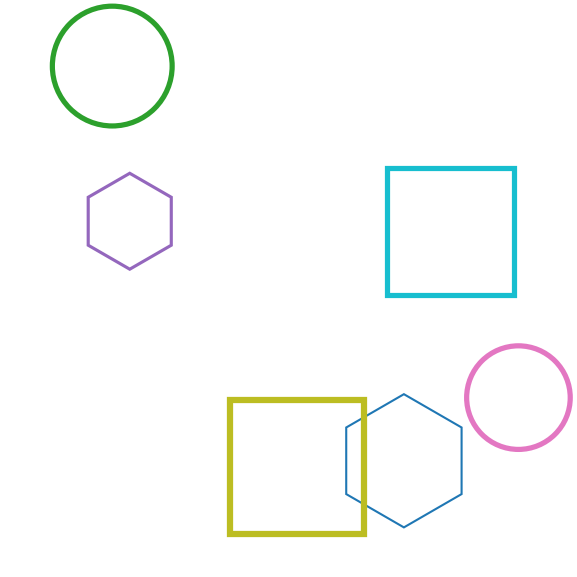[{"shape": "hexagon", "thickness": 1, "radius": 0.58, "center": [0.699, 0.201]}, {"shape": "circle", "thickness": 2.5, "radius": 0.52, "center": [0.194, 0.885]}, {"shape": "hexagon", "thickness": 1.5, "radius": 0.42, "center": [0.225, 0.616]}, {"shape": "circle", "thickness": 2.5, "radius": 0.45, "center": [0.898, 0.311]}, {"shape": "square", "thickness": 3, "radius": 0.58, "center": [0.514, 0.191]}, {"shape": "square", "thickness": 2.5, "radius": 0.55, "center": [0.78, 0.598]}]